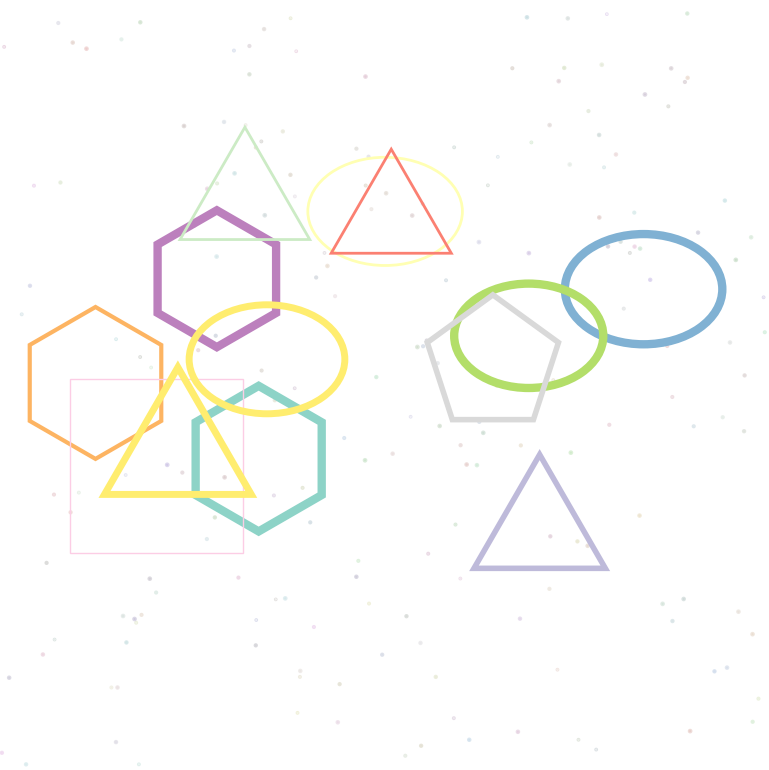[{"shape": "hexagon", "thickness": 3, "radius": 0.47, "center": [0.336, 0.404]}, {"shape": "oval", "thickness": 1, "radius": 0.5, "center": [0.5, 0.725]}, {"shape": "triangle", "thickness": 2, "radius": 0.49, "center": [0.701, 0.311]}, {"shape": "triangle", "thickness": 1, "radius": 0.45, "center": [0.508, 0.716]}, {"shape": "oval", "thickness": 3, "radius": 0.51, "center": [0.836, 0.624]}, {"shape": "hexagon", "thickness": 1.5, "radius": 0.49, "center": [0.124, 0.503]}, {"shape": "oval", "thickness": 3, "radius": 0.48, "center": [0.687, 0.564]}, {"shape": "square", "thickness": 0.5, "radius": 0.56, "center": [0.203, 0.395]}, {"shape": "pentagon", "thickness": 2, "radius": 0.45, "center": [0.64, 0.527]}, {"shape": "hexagon", "thickness": 3, "radius": 0.44, "center": [0.282, 0.638]}, {"shape": "triangle", "thickness": 1, "radius": 0.49, "center": [0.318, 0.738]}, {"shape": "oval", "thickness": 2.5, "radius": 0.51, "center": [0.347, 0.533]}, {"shape": "triangle", "thickness": 2.5, "radius": 0.55, "center": [0.231, 0.413]}]